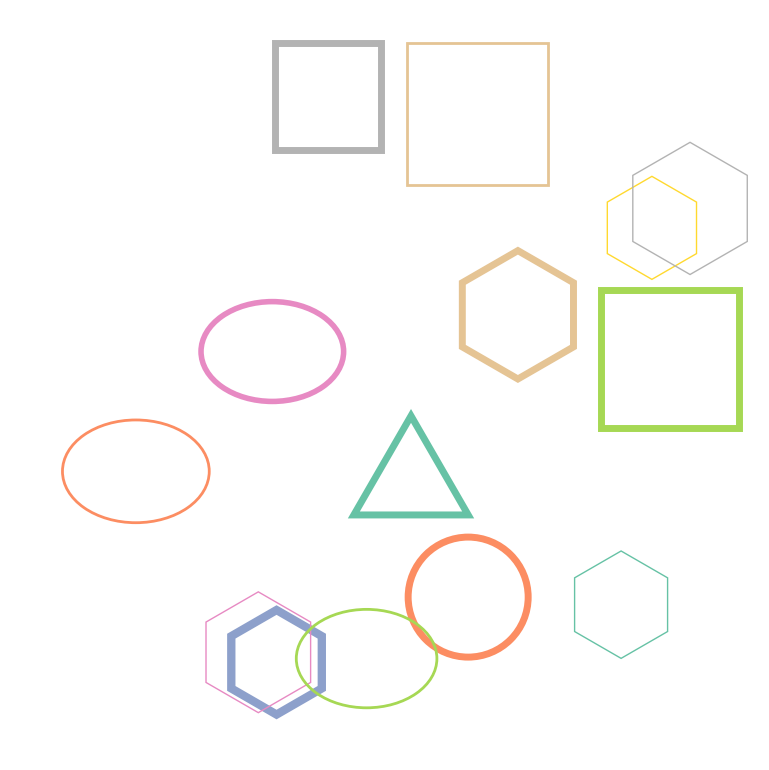[{"shape": "triangle", "thickness": 2.5, "radius": 0.43, "center": [0.534, 0.374]}, {"shape": "hexagon", "thickness": 0.5, "radius": 0.35, "center": [0.807, 0.215]}, {"shape": "oval", "thickness": 1, "radius": 0.48, "center": [0.176, 0.388]}, {"shape": "circle", "thickness": 2.5, "radius": 0.39, "center": [0.608, 0.225]}, {"shape": "hexagon", "thickness": 3, "radius": 0.34, "center": [0.359, 0.14]}, {"shape": "hexagon", "thickness": 0.5, "radius": 0.39, "center": [0.335, 0.153]}, {"shape": "oval", "thickness": 2, "radius": 0.46, "center": [0.354, 0.543]}, {"shape": "square", "thickness": 2.5, "radius": 0.45, "center": [0.87, 0.534]}, {"shape": "oval", "thickness": 1, "radius": 0.46, "center": [0.476, 0.145]}, {"shape": "hexagon", "thickness": 0.5, "radius": 0.33, "center": [0.847, 0.704]}, {"shape": "hexagon", "thickness": 2.5, "radius": 0.42, "center": [0.673, 0.591]}, {"shape": "square", "thickness": 1, "radius": 0.46, "center": [0.62, 0.852]}, {"shape": "square", "thickness": 2.5, "radius": 0.35, "center": [0.426, 0.875]}, {"shape": "hexagon", "thickness": 0.5, "radius": 0.43, "center": [0.896, 0.729]}]